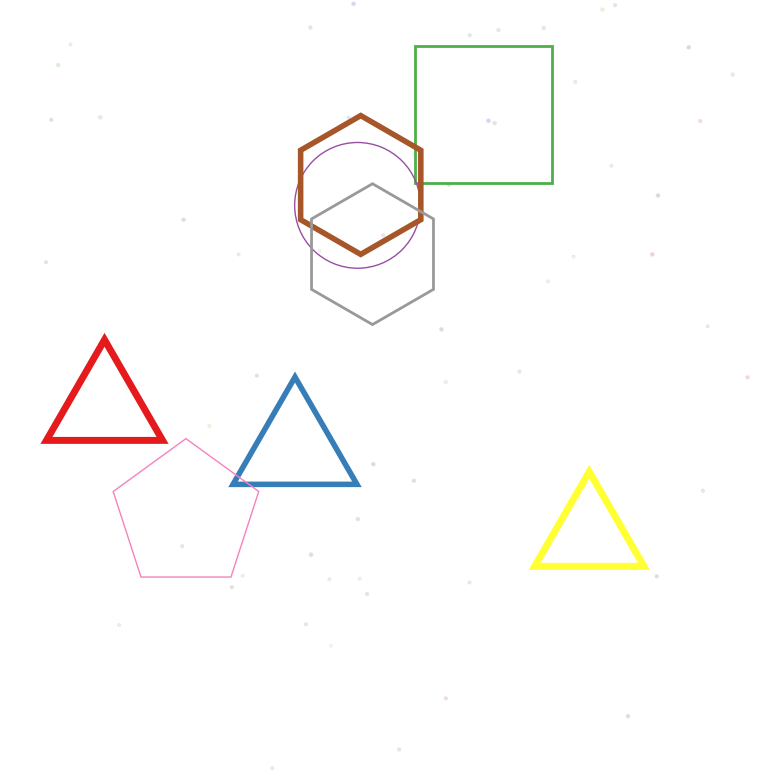[{"shape": "triangle", "thickness": 2.5, "radius": 0.44, "center": [0.136, 0.472]}, {"shape": "triangle", "thickness": 2, "radius": 0.46, "center": [0.383, 0.417]}, {"shape": "square", "thickness": 1, "radius": 0.45, "center": [0.628, 0.851]}, {"shape": "circle", "thickness": 0.5, "radius": 0.41, "center": [0.464, 0.733]}, {"shape": "triangle", "thickness": 2.5, "radius": 0.41, "center": [0.765, 0.305]}, {"shape": "hexagon", "thickness": 2, "radius": 0.45, "center": [0.468, 0.76]}, {"shape": "pentagon", "thickness": 0.5, "radius": 0.5, "center": [0.242, 0.331]}, {"shape": "hexagon", "thickness": 1, "radius": 0.46, "center": [0.484, 0.67]}]